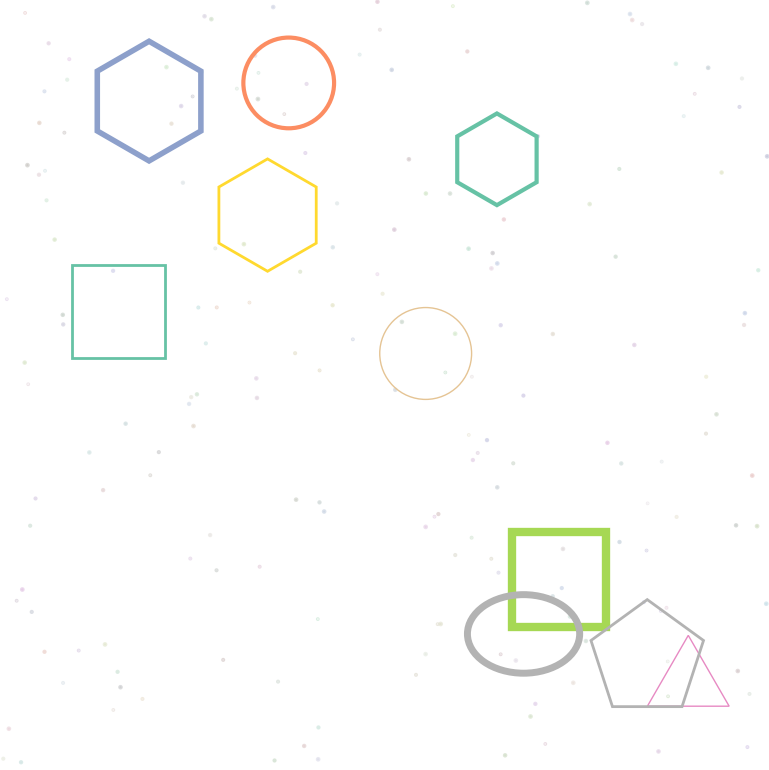[{"shape": "hexagon", "thickness": 1.5, "radius": 0.3, "center": [0.645, 0.793]}, {"shape": "square", "thickness": 1, "radius": 0.3, "center": [0.154, 0.595]}, {"shape": "circle", "thickness": 1.5, "radius": 0.29, "center": [0.375, 0.892]}, {"shape": "hexagon", "thickness": 2, "radius": 0.39, "center": [0.194, 0.869]}, {"shape": "triangle", "thickness": 0.5, "radius": 0.31, "center": [0.894, 0.114]}, {"shape": "square", "thickness": 3, "radius": 0.31, "center": [0.726, 0.247]}, {"shape": "hexagon", "thickness": 1, "radius": 0.36, "center": [0.347, 0.721]}, {"shape": "circle", "thickness": 0.5, "radius": 0.3, "center": [0.553, 0.541]}, {"shape": "oval", "thickness": 2.5, "radius": 0.36, "center": [0.68, 0.177]}, {"shape": "pentagon", "thickness": 1, "radius": 0.38, "center": [0.841, 0.144]}]